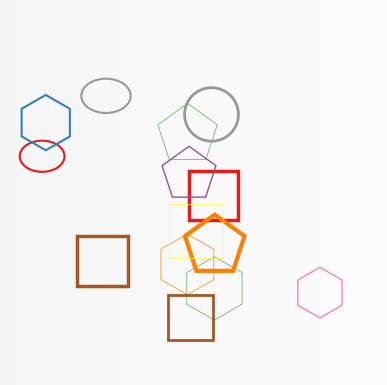[{"shape": "square", "thickness": 2.5, "radius": 0.32, "center": [0.55, 0.492]}, {"shape": "oval", "thickness": 1.5, "radius": 0.29, "center": [0.109, 0.594]}, {"shape": "hexagon", "thickness": 1.5, "radius": 0.36, "center": [0.118, 0.682]}, {"shape": "pentagon", "thickness": 0.5, "radius": 0.4, "center": [0.484, 0.651]}, {"shape": "hexagon", "thickness": 0.5, "radius": 0.41, "center": [0.553, 0.251]}, {"shape": "pentagon", "thickness": 1, "radius": 0.37, "center": [0.488, 0.547]}, {"shape": "pentagon", "thickness": 3, "radius": 0.4, "center": [0.554, 0.362]}, {"shape": "hexagon", "thickness": 0.5, "radius": 0.39, "center": [0.484, 0.313]}, {"shape": "square", "thickness": 0.5, "radius": 0.35, "center": [0.505, 0.401]}, {"shape": "square", "thickness": 2.5, "radius": 0.33, "center": [0.264, 0.322]}, {"shape": "square", "thickness": 2, "radius": 0.29, "center": [0.492, 0.175]}, {"shape": "hexagon", "thickness": 1, "radius": 0.33, "center": [0.826, 0.24]}, {"shape": "oval", "thickness": 1.5, "radius": 0.32, "center": [0.273, 0.751]}, {"shape": "circle", "thickness": 2, "radius": 0.35, "center": [0.546, 0.703]}]